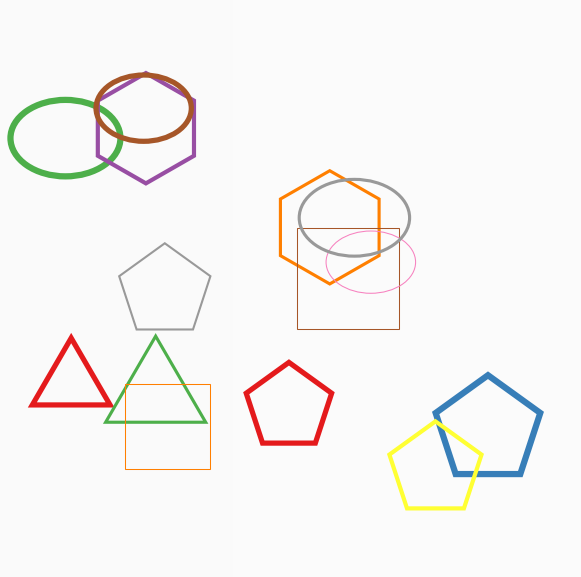[{"shape": "pentagon", "thickness": 2.5, "radius": 0.39, "center": [0.497, 0.294]}, {"shape": "triangle", "thickness": 2.5, "radius": 0.39, "center": [0.122, 0.337]}, {"shape": "pentagon", "thickness": 3, "radius": 0.47, "center": [0.84, 0.255]}, {"shape": "oval", "thickness": 3, "radius": 0.47, "center": [0.113, 0.76]}, {"shape": "triangle", "thickness": 1.5, "radius": 0.5, "center": [0.268, 0.318]}, {"shape": "hexagon", "thickness": 2, "radius": 0.48, "center": [0.251, 0.777]}, {"shape": "square", "thickness": 0.5, "radius": 0.37, "center": [0.288, 0.261]}, {"shape": "hexagon", "thickness": 1.5, "radius": 0.49, "center": [0.567, 0.605]}, {"shape": "pentagon", "thickness": 2, "radius": 0.42, "center": [0.749, 0.186]}, {"shape": "square", "thickness": 0.5, "radius": 0.44, "center": [0.598, 0.517]}, {"shape": "oval", "thickness": 2.5, "radius": 0.41, "center": [0.247, 0.812]}, {"shape": "oval", "thickness": 0.5, "radius": 0.39, "center": [0.638, 0.545]}, {"shape": "pentagon", "thickness": 1, "radius": 0.41, "center": [0.284, 0.495]}, {"shape": "oval", "thickness": 1.5, "radius": 0.47, "center": [0.61, 0.622]}]